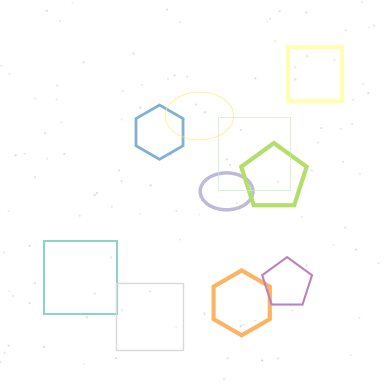[{"shape": "square", "thickness": 1.5, "radius": 0.47, "center": [0.209, 0.28]}, {"shape": "square", "thickness": 3, "radius": 0.35, "center": [0.818, 0.808]}, {"shape": "oval", "thickness": 2.5, "radius": 0.34, "center": [0.589, 0.503]}, {"shape": "hexagon", "thickness": 2, "radius": 0.35, "center": [0.414, 0.657]}, {"shape": "hexagon", "thickness": 3, "radius": 0.42, "center": [0.628, 0.213]}, {"shape": "pentagon", "thickness": 3, "radius": 0.45, "center": [0.712, 0.539]}, {"shape": "square", "thickness": 1, "radius": 0.44, "center": [0.388, 0.178]}, {"shape": "pentagon", "thickness": 1.5, "radius": 0.34, "center": [0.746, 0.264]}, {"shape": "square", "thickness": 0.5, "radius": 0.47, "center": [0.66, 0.601]}, {"shape": "oval", "thickness": 0.5, "radius": 0.44, "center": [0.518, 0.699]}]